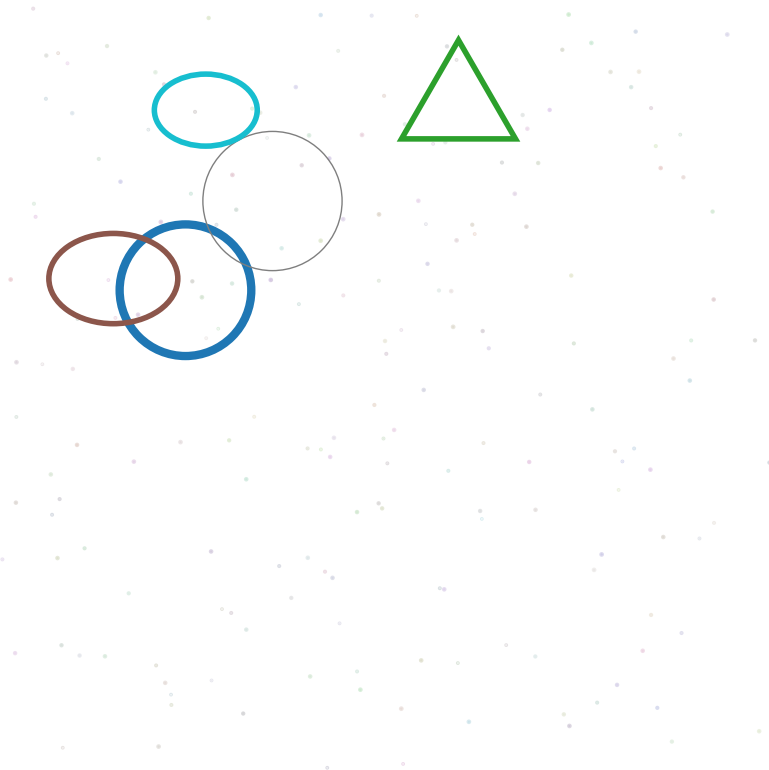[{"shape": "circle", "thickness": 3, "radius": 0.43, "center": [0.241, 0.623]}, {"shape": "triangle", "thickness": 2, "radius": 0.43, "center": [0.595, 0.862]}, {"shape": "oval", "thickness": 2, "radius": 0.42, "center": [0.147, 0.638]}, {"shape": "circle", "thickness": 0.5, "radius": 0.45, "center": [0.354, 0.739]}, {"shape": "oval", "thickness": 2, "radius": 0.33, "center": [0.267, 0.857]}]